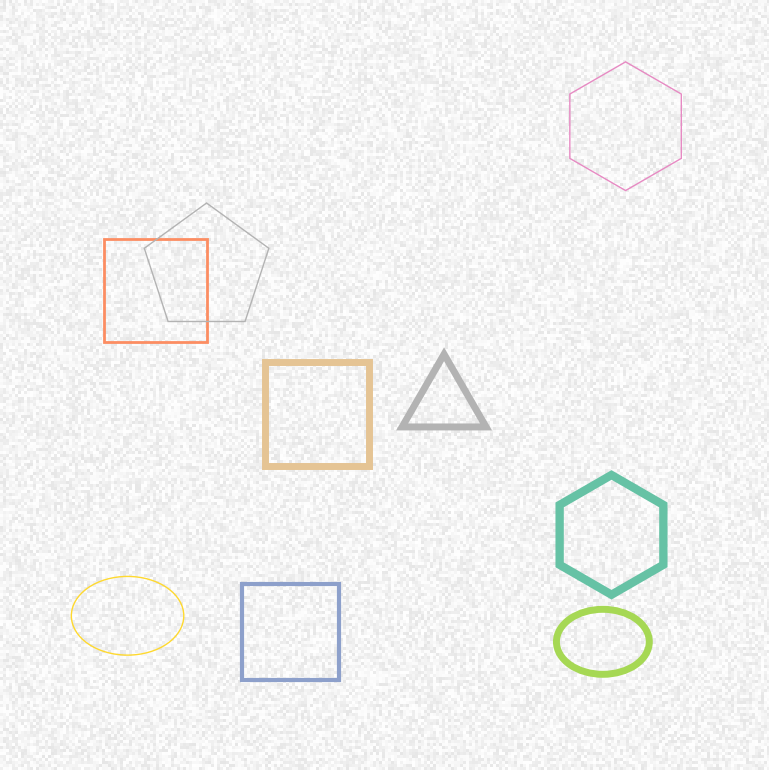[{"shape": "hexagon", "thickness": 3, "radius": 0.39, "center": [0.794, 0.305]}, {"shape": "square", "thickness": 1, "radius": 0.33, "center": [0.202, 0.622]}, {"shape": "square", "thickness": 1.5, "radius": 0.31, "center": [0.377, 0.179]}, {"shape": "hexagon", "thickness": 0.5, "radius": 0.42, "center": [0.812, 0.836]}, {"shape": "oval", "thickness": 2.5, "radius": 0.3, "center": [0.783, 0.166]}, {"shape": "oval", "thickness": 0.5, "radius": 0.37, "center": [0.166, 0.2]}, {"shape": "square", "thickness": 2.5, "radius": 0.34, "center": [0.412, 0.462]}, {"shape": "pentagon", "thickness": 0.5, "radius": 0.43, "center": [0.268, 0.651]}, {"shape": "triangle", "thickness": 2.5, "radius": 0.31, "center": [0.577, 0.477]}]